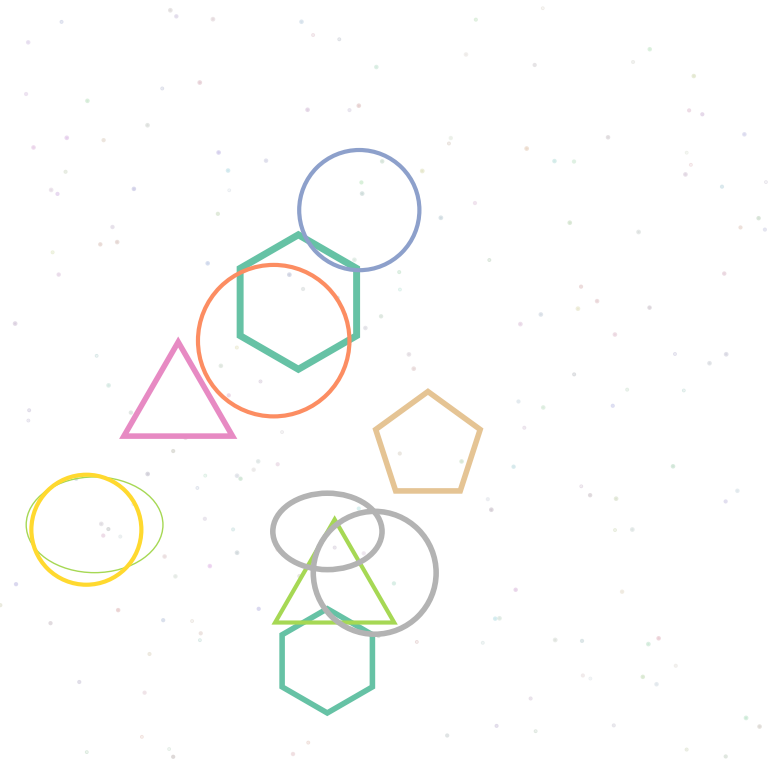[{"shape": "hexagon", "thickness": 2, "radius": 0.34, "center": [0.425, 0.142]}, {"shape": "hexagon", "thickness": 2.5, "radius": 0.44, "center": [0.387, 0.608]}, {"shape": "circle", "thickness": 1.5, "radius": 0.49, "center": [0.355, 0.558]}, {"shape": "circle", "thickness": 1.5, "radius": 0.39, "center": [0.467, 0.727]}, {"shape": "triangle", "thickness": 2, "radius": 0.41, "center": [0.231, 0.474]}, {"shape": "triangle", "thickness": 1.5, "radius": 0.45, "center": [0.435, 0.236]}, {"shape": "oval", "thickness": 0.5, "radius": 0.44, "center": [0.123, 0.318]}, {"shape": "circle", "thickness": 1.5, "radius": 0.36, "center": [0.112, 0.312]}, {"shape": "pentagon", "thickness": 2, "radius": 0.36, "center": [0.556, 0.42]}, {"shape": "circle", "thickness": 2, "radius": 0.4, "center": [0.487, 0.256]}, {"shape": "oval", "thickness": 2, "radius": 0.35, "center": [0.425, 0.31]}]